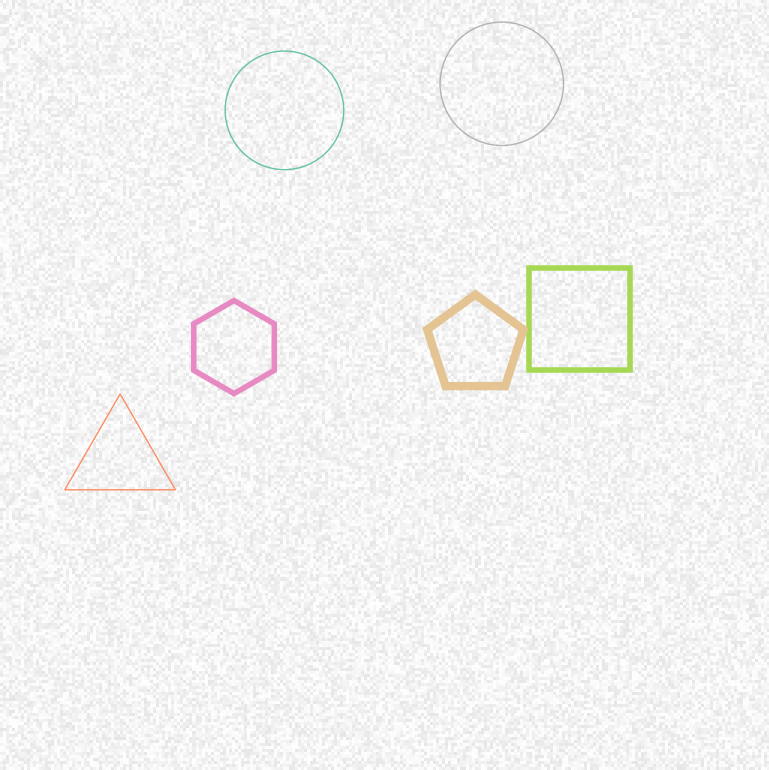[{"shape": "circle", "thickness": 0.5, "radius": 0.39, "center": [0.369, 0.857]}, {"shape": "triangle", "thickness": 0.5, "radius": 0.41, "center": [0.156, 0.405]}, {"shape": "hexagon", "thickness": 2, "radius": 0.3, "center": [0.304, 0.549]}, {"shape": "square", "thickness": 2, "radius": 0.33, "center": [0.752, 0.586]}, {"shape": "pentagon", "thickness": 3, "radius": 0.33, "center": [0.617, 0.552]}, {"shape": "circle", "thickness": 0.5, "radius": 0.4, "center": [0.652, 0.891]}]